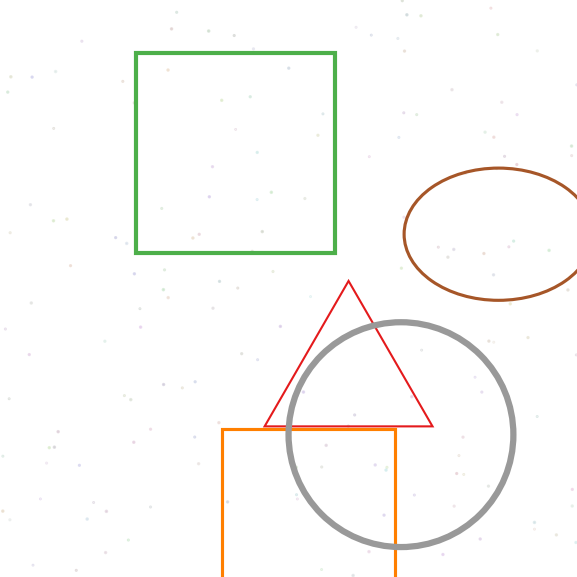[{"shape": "triangle", "thickness": 1, "radius": 0.84, "center": [0.604, 0.345]}, {"shape": "square", "thickness": 2, "radius": 0.86, "center": [0.408, 0.734]}, {"shape": "square", "thickness": 1.5, "radius": 0.75, "center": [0.534, 0.107]}, {"shape": "oval", "thickness": 1.5, "radius": 0.82, "center": [0.863, 0.594]}, {"shape": "circle", "thickness": 3, "radius": 0.97, "center": [0.694, 0.246]}]